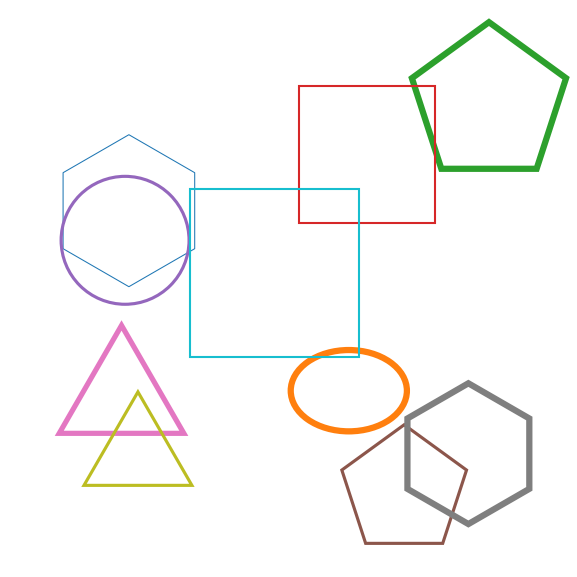[{"shape": "hexagon", "thickness": 0.5, "radius": 0.66, "center": [0.223, 0.634]}, {"shape": "oval", "thickness": 3, "radius": 0.5, "center": [0.604, 0.323]}, {"shape": "pentagon", "thickness": 3, "radius": 0.7, "center": [0.847, 0.82]}, {"shape": "square", "thickness": 1, "radius": 0.59, "center": [0.636, 0.732]}, {"shape": "circle", "thickness": 1.5, "radius": 0.55, "center": [0.217, 0.583]}, {"shape": "pentagon", "thickness": 1.5, "radius": 0.57, "center": [0.7, 0.15]}, {"shape": "triangle", "thickness": 2.5, "radius": 0.62, "center": [0.21, 0.311]}, {"shape": "hexagon", "thickness": 3, "radius": 0.61, "center": [0.811, 0.214]}, {"shape": "triangle", "thickness": 1.5, "radius": 0.54, "center": [0.239, 0.213]}, {"shape": "square", "thickness": 1, "radius": 0.73, "center": [0.475, 0.526]}]